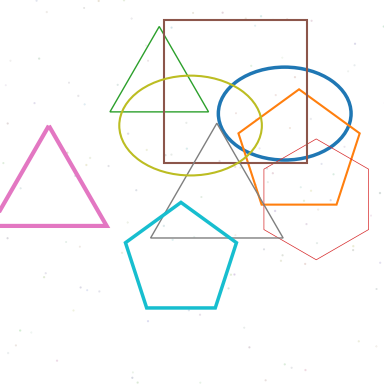[{"shape": "oval", "thickness": 2.5, "radius": 0.86, "center": [0.739, 0.705]}, {"shape": "pentagon", "thickness": 1.5, "radius": 0.83, "center": [0.777, 0.602]}, {"shape": "triangle", "thickness": 1, "radius": 0.74, "center": [0.414, 0.783]}, {"shape": "hexagon", "thickness": 0.5, "radius": 0.78, "center": [0.821, 0.482]}, {"shape": "square", "thickness": 1.5, "radius": 0.93, "center": [0.611, 0.762]}, {"shape": "triangle", "thickness": 3, "radius": 0.87, "center": [0.127, 0.5]}, {"shape": "triangle", "thickness": 1, "radius": 0.99, "center": [0.563, 0.481]}, {"shape": "oval", "thickness": 1.5, "radius": 0.93, "center": [0.495, 0.674]}, {"shape": "pentagon", "thickness": 2.5, "radius": 0.76, "center": [0.47, 0.323]}]